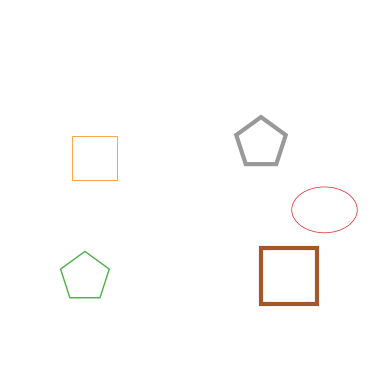[{"shape": "oval", "thickness": 0.5, "radius": 0.43, "center": [0.843, 0.455]}, {"shape": "pentagon", "thickness": 1, "radius": 0.33, "center": [0.221, 0.28]}, {"shape": "square", "thickness": 0.5, "radius": 0.29, "center": [0.246, 0.589]}, {"shape": "square", "thickness": 3, "radius": 0.37, "center": [0.752, 0.283]}, {"shape": "pentagon", "thickness": 3, "radius": 0.34, "center": [0.678, 0.628]}]